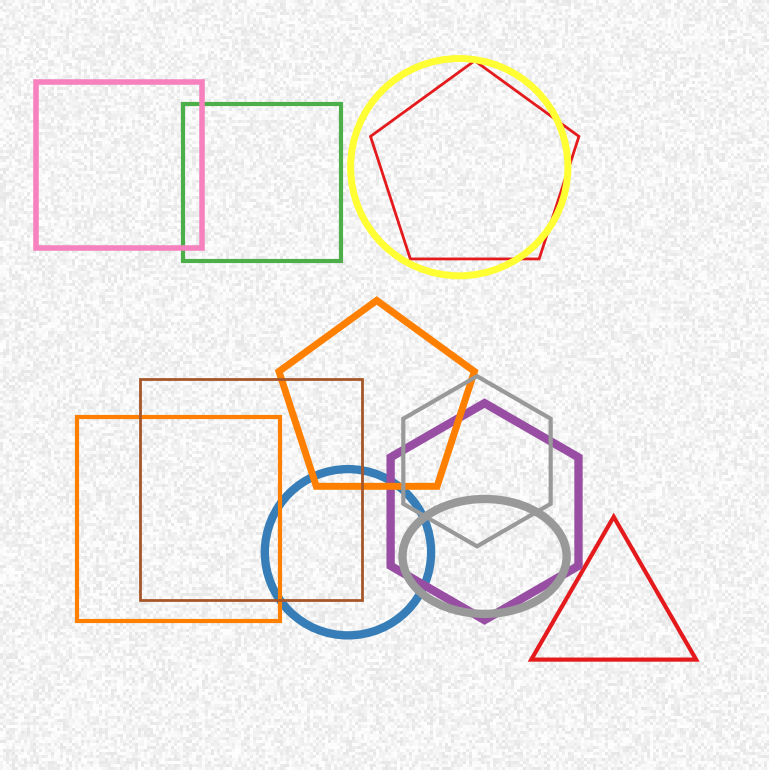[{"shape": "triangle", "thickness": 1.5, "radius": 0.62, "center": [0.797, 0.205]}, {"shape": "pentagon", "thickness": 1, "radius": 0.71, "center": [0.617, 0.779]}, {"shape": "circle", "thickness": 3, "radius": 0.54, "center": [0.452, 0.283]}, {"shape": "square", "thickness": 1.5, "radius": 0.51, "center": [0.34, 0.763]}, {"shape": "hexagon", "thickness": 3, "radius": 0.7, "center": [0.629, 0.336]}, {"shape": "square", "thickness": 1.5, "radius": 0.66, "center": [0.232, 0.326]}, {"shape": "pentagon", "thickness": 2.5, "radius": 0.67, "center": [0.489, 0.476]}, {"shape": "circle", "thickness": 2.5, "radius": 0.71, "center": [0.596, 0.783]}, {"shape": "square", "thickness": 1, "radius": 0.72, "center": [0.326, 0.365]}, {"shape": "square", "thickness": 2, "radius": 0.54, "center": [0.154, 0.786]}, {"shape": "hexagon", "thickness": 1.5, "radius": 0.55, "center": [0.619, 0.401]}, {"shape": "oval", "thickness": 3, "radius": 0.53, "center": [0.629, 0.277]}]